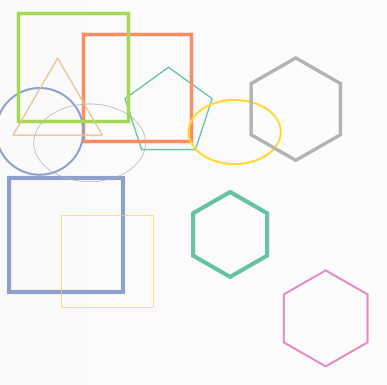[{"shape": "pentagon", "thickness": 1, "radius": 0.59, "center": [0.435, 0.707]}, {"shape": "hexagon", "thickness": 3, "radius": 0.55, "center": [0.594, 0.391]}, {"shape": "square", "thickness": 2.5, "radius": 0.69, "center": [0.354, 0.773]}, {"shape": "square", "thickness": 3, "radius": 0.74, "center": [0.17, 0.39]}, {"shape": "circle", "thickness": 1.5, "radius": 0.56, "center": [0.102, 0.659]}, {"shape": "hexagon", "thickness": 1.5, "radius": 0.62, "center": [0.84, 0.173]}, {"shape": "square", "thickness": 2.5, "radius": 0.71, "center": [0.188, 0.826]}, {"shape": "square", "thickness": 0.5, "radius": 0.6, "center": [0.277, 0.322]}, {"shape": "oval", "thickness": 1.5, "radius": 0.6, "center": [0.605, 0.657]}, {"shape": "triangle", "thickness": 1, "radius": 0.67, "center": [0.149, 0.716]}, {"shape": "hexagon", "thickness": 2.5, "radius": 0.66, "center": [0.763, 0.717]}, {"shape": "oval", "thickness": 0.5, "radius": 0.72, "center": [0.231, 0.629]}]